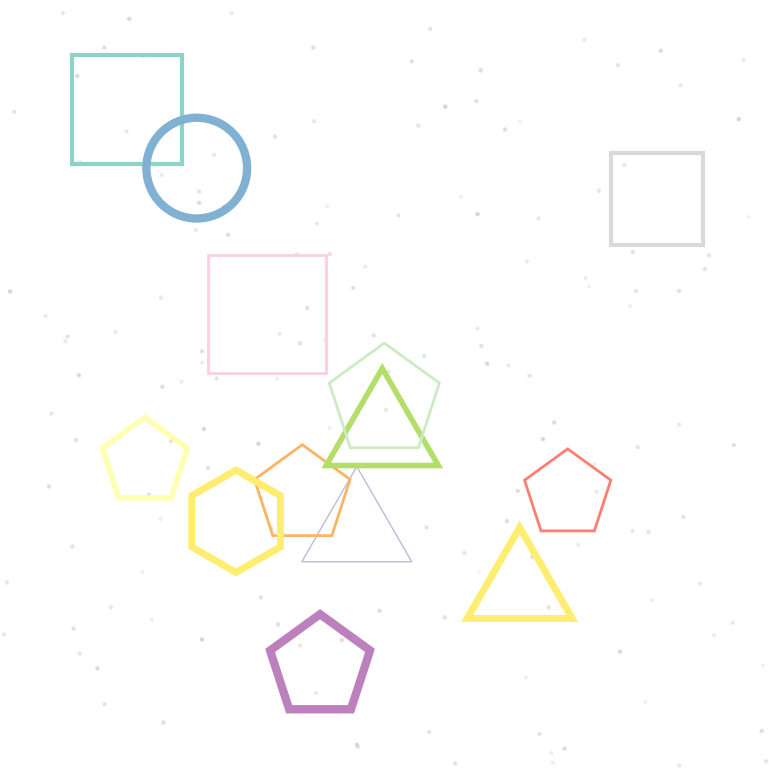[{"shape": "square", "thickness": 1.5, "radius": 0.35, "center": [0.165, 0.858]}, {"shape": "pentagon", "thickness": 2, "radius": 0.29, "center": [0.188, 0.4]}, {"shape": "triangle", "thickness": 0.5, "radius": 0.41, "center": [0.463, 0.312]}, {"shape": "pentagon", "thickness": 1, "radius": 0.29, "center": [0.737, 0.358]}, {"shape": "circle", "thickness": 3, "radius": 0.33, "center": [0.256, 0.782]}, {"shape": "pentagon", "thickness": 1, "radius": 0.33, "center": [0.393, 0.357]}, {"shape": "triangle", "thickness": 2, "radius": 0.42, "center": [0.496, 0.437]}, {"shape": "square", "thickness": 1, "radius": 0.38, "center": [0.347, 0.592]}, {"shape": "square", "thickness": 1.5, "radius": 0.3, "center": [0.853, 0.741]}, {"shape": "pentagon", "thickness": 3, "radius": 0.34, "center": [0.416, 0.134]}, {"shape": "pentagon", "thickness": 1, "radius": 0.38, "center": [0.499, 0.479]}, {"shape": "triangle", "thickness": 2.5, "radius": 0.39, "center": [0.675, 0.236]}, {"shape": "hexagon", "thickness": 2.5, "radius": 0.33, "center": [0.307, 0.323]}]